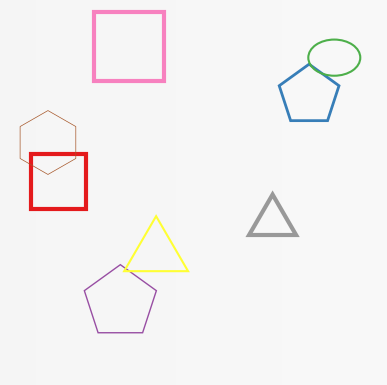[{"shape": "square", "thickness": 3, "radius": 0.36, "center": [0.151, 0.529]}, {"shape": "pentagon", "thickness": 2, "radius": 0.41, "center": [0.798, 0.752]}, {"shape": "oval", "thickness": 1.5, "radius": 0.34, "center": [0.863, 0.85]}, {"shape": "pentagon", "thickness": 1, "radius": 0.49, "center": [0.311, 0.215]}, {"shape": "triangle", "thickness": 1.5, "radius": 0.48, "center": [0.403, 0.343]}, {"shape": "hexagon", "thickness": 0.5, "radius": 0.41, "center": [0.124, 0.63]}, {"shape": "square", "thickness": 3, "radius": 0.45, "center": [0.333, 0.879]}, {"shape": "triangle", "thickness": 3, "radius": 0.35, "center": [0.703, 0.425]}]